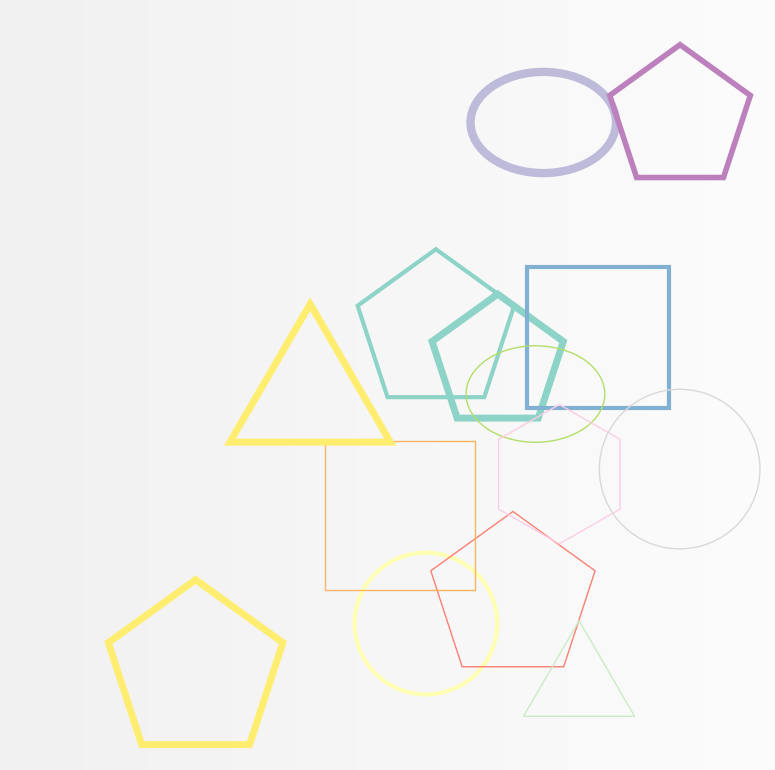[{"shape": "pentagon", "thickness": 2.5, "radius": 0.45, "center": [0.642, 0.529]}, {"shape": "pentagon", "thickness": 1.5, "radius": 0.53, "center": [0.562, 0.57]}, {"shape": "circle", "thickness": 1.5, "radius": 0.46, "center": [0.55, 0.19]}, {"shape": "oval", "thickness": 3, "radius": 0.47, "center": [0.701, 0.841]}, {"shape": "pentagon", "thickness": 0.5, "radius": 0.56, "center": [0.662, 0.224]}, {"shape": "square", "thickness": 1.5, "radius": 0.46, "center": [0.772, 0.562]}, {"shape": "square", "thickness": 0.5, "radius": 0.48, "center": [0.517, 0.331]}, {"shape": "oval", "thickness": 0.5, "radius": 0.45, "center": [0.691, 0.488]}, {"shape": "hexagon", "thickness": 0.5, "radius": 0.45, "center": [0.722, 0.384]}, {"shape": "circle", "thickness": 0.5, "radius": 0.52, "center": [0.877, 0.391]}, {"shape": "pentagon", "thickness": 2, "radius": 0.48, "center": [0.877, 0.847]}, {"shape": "triangle", "thickness": 0.5, "radius": 0.41, "center": [0.747, 0.111]}, {"shape": "pentagon", "thickness": 2.5, "radius": 0.59, "center": [0.252, 0.129]}, {"shape": "triangle", "thickness": 2.5, "radius": 0.6, "center": [0.4, 0.486]}]